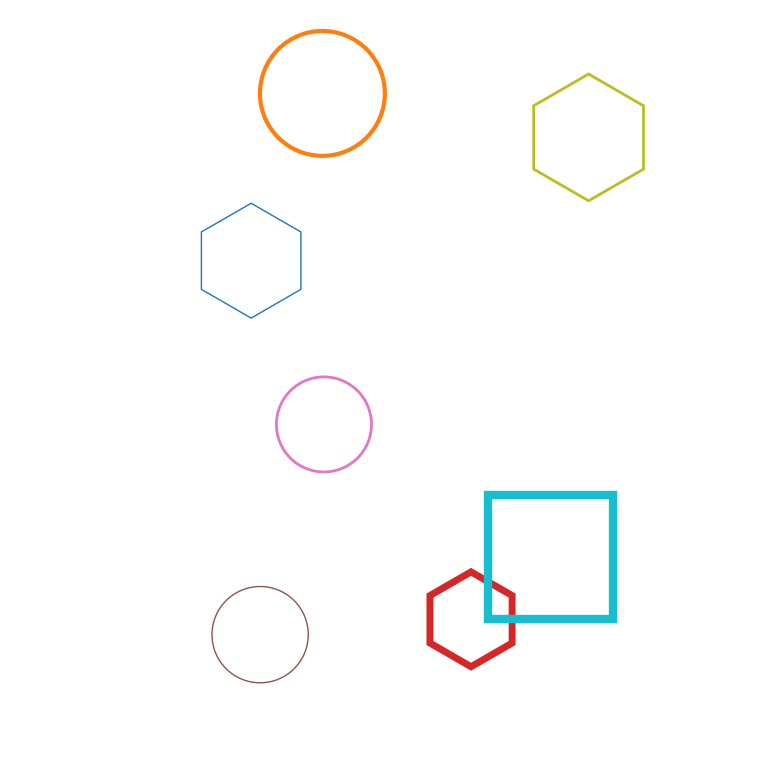[{"shape": "hexagon", "thickness": 0.5, "radius": 0.37, "center": [0.326, 0.661]}, {"shape": "circle", "thickness": 1.5, "radius": 0.41, "center": [0.419, 0.879]}, {"shape": "hexagon", "thickness": 2.5, "radius": 0.31, "center": [0.612, 0.196]}, {"shape": "circle", "thickness": 0.5, "radius": 0.31, "center": [0.338, 0.176]}, {"shape": "circle", "thickness": 1, "radius": 0.31, "center": [0.421, 0.449]}, {"shape": "hexagon", "thickness": 1, "radius": 0.41, "center": [0.764, 0.822]}, {"shape": "square", "thickness": 3, "radius": 0.41, "center": [0.715, 0.277]}]